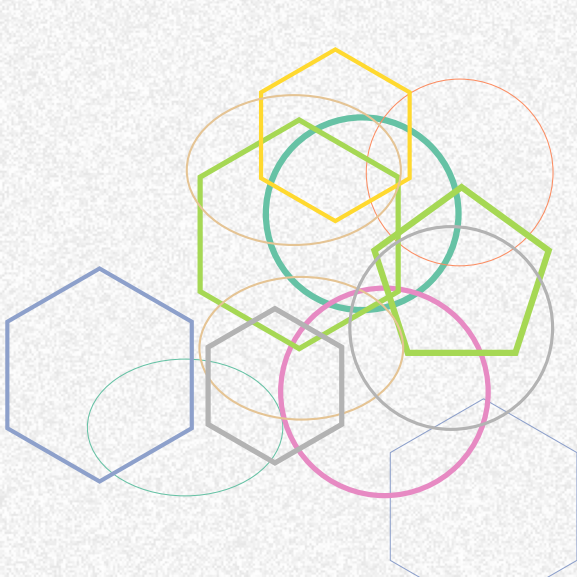[{"shape": "oval", "thickness": 0.5, "radius": 0.85, "center": [0.321, 0.259]}, {"shape": "circle", "thickness": 3, "radius": 0.83, "center": [0.627, 0.629]}, {"shape": "circle", "thickness": 0.5, "radius": 0.81, "center": [0.796, 0.701]}, {"shape": "hexagon", "thickness": 0.5, "radius": 0.93, "center": [0.837, 0.122]}, {"shape": "hexagon", "thickness": 2, "radius": 0.92, "center": [0.172, 0.35]}, {"shape": "circle", "thickness": 2.5, "radius": 0.9, "center": [0.666, 0.321]}, {"shape": "pentagon", "thickness": 3, "radius": 0.79, "center": [0.799, 0.516]}, {"shape": "hexagon", "thickness": 2.5, "radius": 0.99, "center": [0.518, 0.593]}, {"shape": "hexagon", "thickness": 2, "radius": 0.74, "center": [0.581, 0.765]}, {"shape": "oval", "thickness": 1, "radius": 0.93, "center": [0.509, 0.705]}, {"shape": "oval", "thickness": 1, "radius": 0.88, "center": [0.522, 0.396]}, {"shape": "circle", "thickness": 1.5, "radius": 0.88, "center": [0.781, 0.431]}, {"shape": "hexagon", "thickness": 2.5, "radius": 0.67, "center": [0.476, 0.331]}]